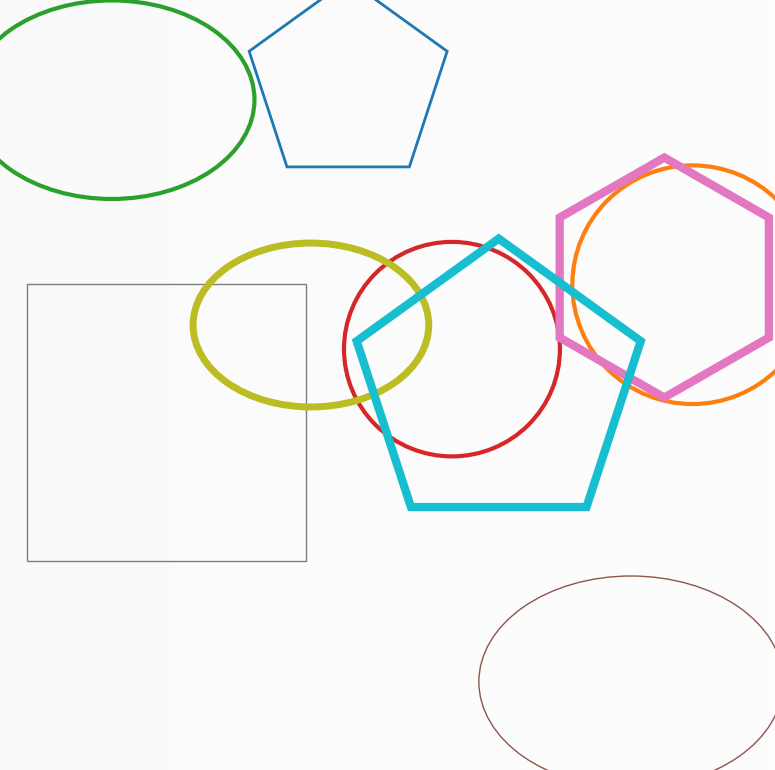[{"shape": "pentagon", "thickness": 1, "radius": 0.67, "center": [0.449, 0.892]}, {"shape": "circle", "thickness": 1.5, "radius": 0.77, "center": [0.893, 0.63]}, {"shape": "oval", "thickness": 1.5, "radius": 0.92, "center": [0.144, 0.87]}, {"shape": "circle", "thickness": 1.5, "radius": 0.7, "center": [0.583, 0.547]}, {"shape": "oval", "thickness": 0.5, "radius": 0.98, "center": [0.814, 0.114]}, {"shape": "hexagon", "thickness": 3, "radius": 0.78, "center": [0.857, 0.64]}, {"shape": "square", "thickness": 0.5, "radius": 0.9, "center": [0.215, 0.451]}, {"shape": "oval", "thickness": 2.5, "radius": 0.76, "center": [0.401, 0.578]}, {"shape": "pentagon", "thickness": 3, "radius": 0.96, "center": [0.644, 0.497]}]